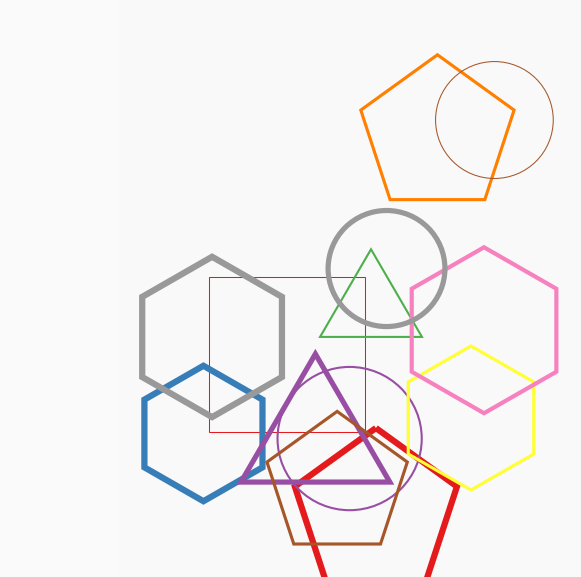[{"shape": "square", "thickness": 0.5, "radius": 0.67, "center": [0.494, 0.386]}, {"shape": "pentagon", "thickness": 3, "radius": 0.73, "center": [0.647, 0.111]}, {"shape": "hexagon", "thickness": 3, "radius": 0.59, "center": [0.35, 0.249]}, {"shape": "triangle", "thickness": 1, "radius": 0.51, "center": [0.638, 0.466]}, {"shape": "circle", "thickness": 1, "radius": 0.62, "center": [0.602, 0.24]}, {"shape": "triangle", "thickness": 2.5, "radius": 0.74, "center": [0.543, 0.238]}, {"shape": "pentagon", "thickness": 1.5, "radius": 0.69, "center": [0.753, 0.766]}, {"shape": "hexagon", "thickness": 1.5, "radius": 0.62, "center": [0.81, 0.275]}, {"shape": "pentagon", "thickness": 1.5, "radius": 0.63, "center": [0.58, 0.16]}, {"shape": "circle", "thickness": 0.5, "radius": 0.51, "center": [0.851, 0.791]}, {"shape": "hexagon", "thickness": 2, "radius": 0.72, "center": [0.833, 0.427]}, {"shape": "circle", "thickness": 2.5, "radius": 0.5, "center": [0.665, 0.534]}, {"shape": "hexagon", "thickness": 3, "radius": 0.69, "center": [0.365, 0.416]}]